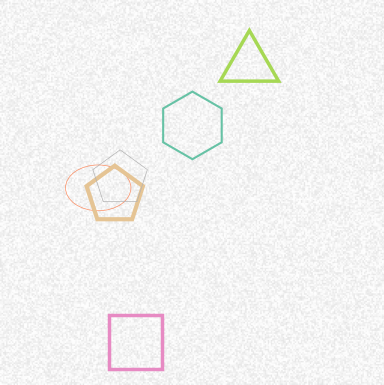[{"shape": "hexagon", "thickness": 1.5, "radius": 0.44, "center": [0.5, 0.674]}, {"shape": "oval", "thickness": 0.5, "radius": 0.42, "center": [0.255, 0.512]}, {"shape": "square", "thickness": 2.5, "radius": 0.35, "center": [0.351, 0.111]}, {"shape": "triangle", "thickness": 2.5, "radius": 0.44, "center": [0.648, 0.833]}, {"shape": "pentagon", "thickness": 3, "radius": 0.38, "center": [0.298, 0.493]}, {"shape": "pentagon", "thickness": 0.5, "radius": 0.37, "center": [0.312, 0.536]}]